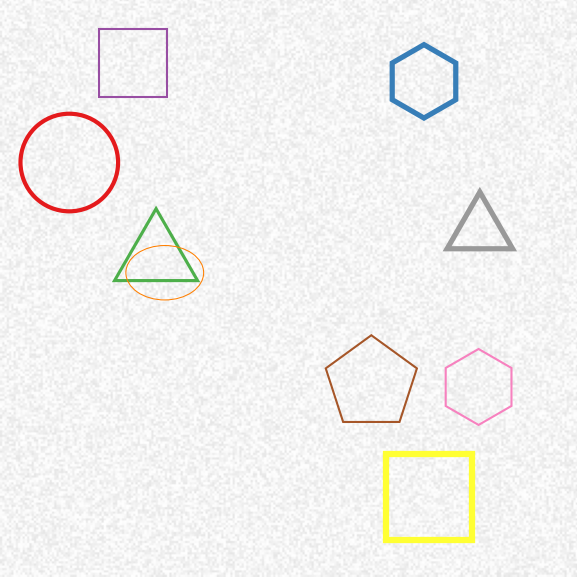[{"shape": "circle", "thickness": 2, "radius": 0.42, "center": [0.12, 0.718]}, {"shape": "hexagon", "thickness": 2.5, "radius": 0.32, "center": [0.734, 0.858]}, {"shape": "triangle", "thickness": 1.5, "radius": 0.41, "center": [0.27, 0.555]}, {"shape": "square", "thickness": 1, "radius": 0.29, "center": [0.23, 0.89]}, {"shape": "oval", "thickness": 0.5, "radius": 0.34, "center": [0.285, 0.527]}, {"shape": "square", "thickness": 3, "radius": 0.37, "center": [0.743, 0.139]}, {"shape": "pentagon", "thickness": 1, "radius": 0.42, "center": [0.643, 0.336]}, {"shape": "hexagon", "thickness": 1, "radius": 0.33, "center": [0.829, 0.329]}, {"shape": "triangle", "thickness": 2.5, "radius": 0.33, "center": [0.831, 0.601]}]